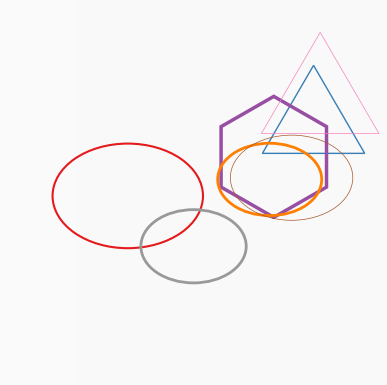[{"shape": "oval", "thickness": 1.5, "radius": 0.97, "center": [0.33, 0.491]}, {"shape": "triangle", "thickness": 1, "radius": 0.76, "center": [0.809, 0.678]}, {"shape": "hexagon", "thickness": 2.5, "radius": 0.79, "center": [0.707, 0.593]}, {"shape": "oval", "thickness": 2, "radius": 0.67, "center": [0.696, 0.534]}, {"shape": "oval", "thickness": 0.5, "radius": 0.79, "center": [0.752, 0.538]}, {"shape": "triangle", "thickness": 0.5, "radius": 0.88, "center": [0.826, 0.741]}, {"shape": "oval", "thickness": 2, "radius": 0.68, "center": [0.499, 0.36]}]